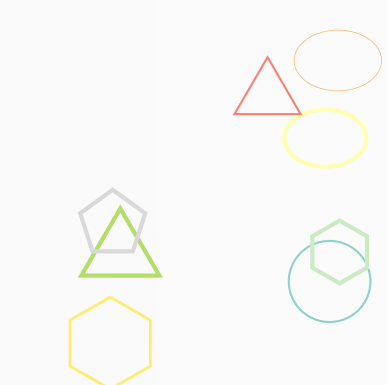[{"shape": "circle", "thickness": 1.5, "radius": 0.53, "center": [0.851, 0.269]}, {"shape": "oval", "thickness": 3, "radius": 0.53, "center": [0.839, 0.641]}, {"shape": "triangle", "thickness": 1.5, "radius": 0.49, "center": [0.69, 0.753]}, {"shape": "oval", "thickness": 0.5, "radius": 0.56, "center": [0.872, 0.843]}, {"shape": "triangle", "thickness": 3, "radius": 0.58, "center": [0.311, 0.342]}, {"shape": "pentagon", "thickness": 3, "radius": 0.44, "center": [0.291, 0.419]}, {"shape": "hexagon", "thickness": 3, "radius": 0.41, "center": [0.876, 0.346]}, {"shape": "hexagon", "thickness": 2, "radius": 0.6, "center": [0.284, 0.109]}]